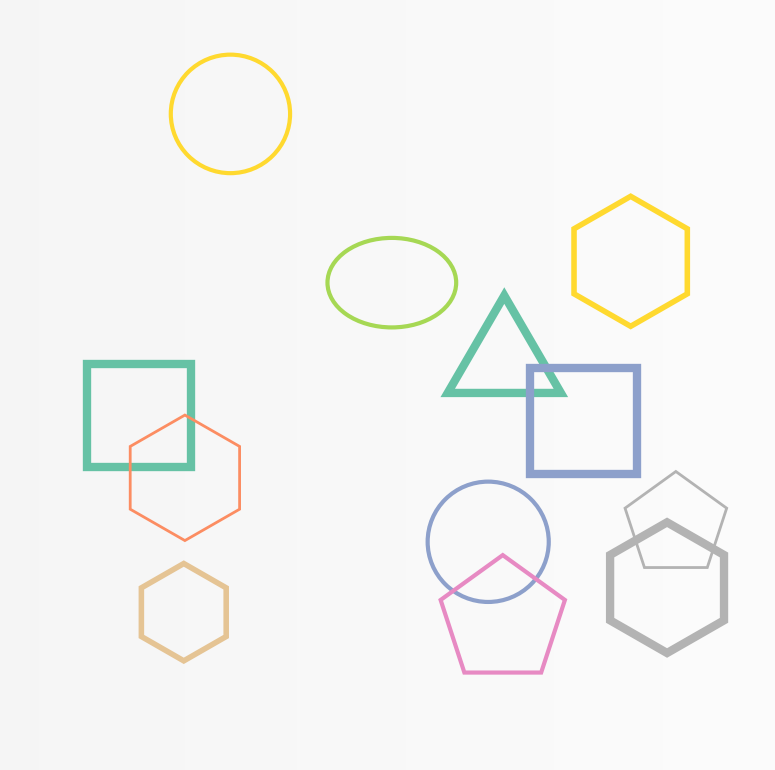[{"shape": "triangle", "thickness": 3, "radius": 0.42, "center": [0.651, 0.532]}, {"shape": "square", "thickness": 3, "radius": 0.33, "center": [0.179, 0.46]}, {"shape": "hexagon", "thickness": 1, "radius": 0.41, "center": [0.239, 0.379]}, {"shape": "circle", "thickness": 1.5, "radius": 0.39, "center": [0.63, 0.296]}, {"shape": "square", "thickness": 3, "radius": 0.34, "center": [0.753, 0.453]}, {"shape": "pentagon", "thickness": 1.5, "radius": 0.42, "center": [0.649, 0.195]}, {"shape": "oval", "thickness": 1.5, "radius": 0.42, "center": [0.506, 0.633]}, {"shape": "hexagon", "thickness": 2, "radius": 0.42, "center": [0.814, 0.661]}, {"shape": "circle", "thickness": 1.5, "radius": 0.38, "center": [0.297, 0.852]}, {"shape": "hexagon", "thickness": 2, "radius": 0.32, "center": [0.237, 0.205]}, {"shape": "pentagon", "thickness": 1, "radius": 0.34, "center": [0.872, 0.319]}, {"shape": "hexagon", "thickness": 3, "radius": 0.42, "center": [0.861, 0.237]}]